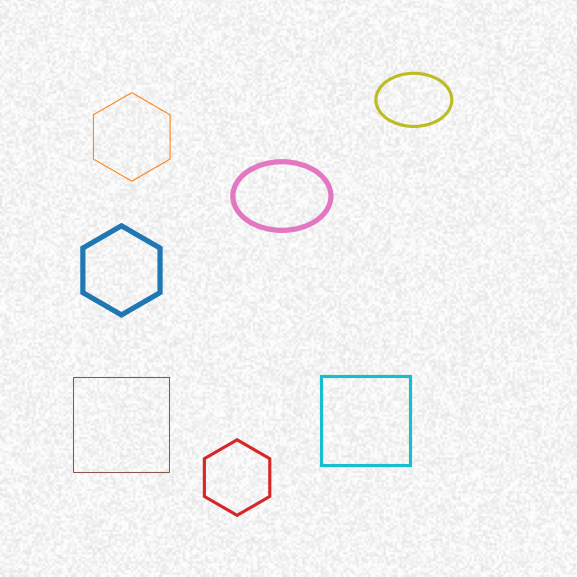[{"shape": "hexagon", "thickness": 2.5, "radius": 0.39, "center": [0.21, 0.531]}, {"shape": "hexagon", "thickness": 0.5, "radius": 0.38, "center": [0.228, 0.762]}, {"shape": "hexagon", "thickness": 1.5, "radius": 0.33, "center": [0.411, 0.172]}, {"shape": "square", "thickness": 0.5, "radius": 0.41, "center": [0.209, 0.264]}, {"shape": "oval", "thickness": 2.5, "radius": 0.42, "center": [0.488, 0.66]}, {"shape": "oval", "thickness": 1.5, "radius": 0.33, "center": [0.717, 0.826]}, {"shape": "square", "thickness": 1.5, "radius": 0.39, "center": [0.632, 0.271]}]